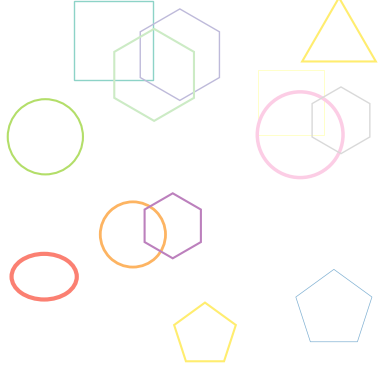[{"shape": "square", "thickness": 1, "radius": 0.51, "center": [0.295, 0.894]}, {"shape": "square", "thickness": 0.5, "radius": 0.42, "center": [0.756, 0.733]}, {"shape": "hexagon", "thickness": 1, "radius": 0.59, "center": [0.467, 0.858]}, {"shape": "oval", "thickness": 3, "radius": 0.42, "center": [0.115, 0.281]}, {"shape": "pentagon", "thickness": 0.5, "radius": 0.52, "center": [0.867, 0.196]}, {"shape": "circle", "thickness": 2, "radius": 0.42, "center": [0.345, 0.391]}, {"shape": "circle", "thickness": 1.5, "radius": 0.49, "center": [0.118, 0.645]}, {"shape": "circle", "thickness": 2.5, "radius": 0.56, "center": [0.78, 0.65]}, {"shape": "hexagon", "thickness": 1, "radius": 0.43, "center": [0.886, 0.688]}, {"shape": "hexagon", "thickness": 1.5, "radius": 0.42, "center": [0.449, 0.414]}, {"shape": "hexagon", "thickness": 1.5, "radius": 0.6, "center": [0.4, 0.806]}, {"shape": "triangle", "thickness": 1.5, "radius": 0.55, "center": [0.881, 0.896]}, {"shape": "pentagon", "thickness": 1.5, "radius": 0.42, "center": [0.532, 0.13]}]